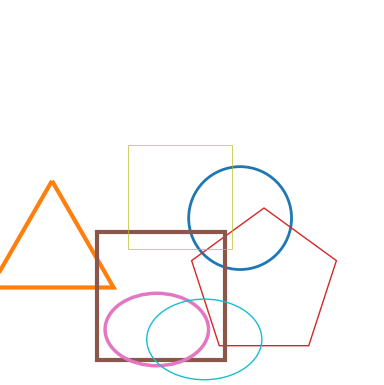[{"shape": "circle", "thickness": 2, "radius": 0.67, "center": [0.624, 0.434]}, {"shape": "triangle", "thickness": 3, "radius": 0.92, "center": [0.135, 0.346]}, {"shape": "pentagon", "thickness": 1, "radius": 0.99, "center": [0.686, 0.262]}, {"shape": "square", "thickness": 3, "radius": 0.83, "center": [0.418, 0.231]}, {"shape": "oval", "thickness": 2.5, "radius": 0.67, "center": [0.407, 0.144]}, {"shape": "square", "thickness": 0.5, "radius": 0.67, "center": [0.468, 0.488]}, {"shape": "oval", "thickness": 1, "radius": 0.75, "center": [0.531, 0.118]}]